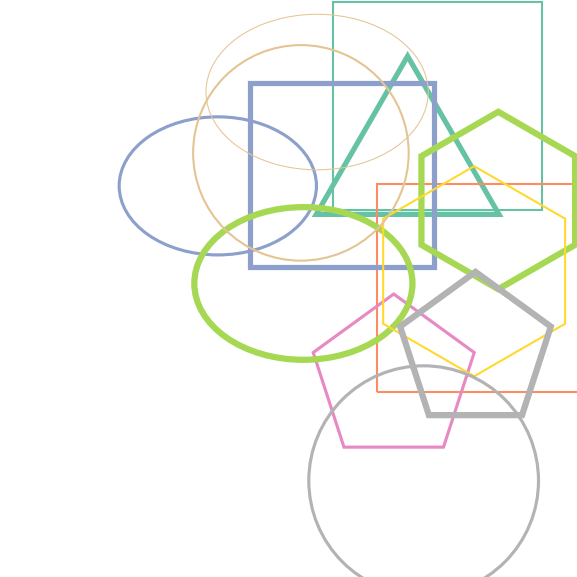[{"shape": "square", "thickness": 1, "radius": 0.9, "center": [0.758, 0.815]}, {"shape": "triangle", "thickness": 2.5, "radius": 0.91, "center": [0.706, 0.719]}, {"shape": "square", "thickness": 1, "radius": 0.9, "center": [0.833, 0.501]}, {"shape": "oval", "thickness": 1.5, "radius": 0.85, "center": [0.377, 0.677]}, {"shape": "square", "thickness": 2.5, "radius": 0.79, "center": [0.592, 0.696]}, {"shape": "pentagon", "thickness": 1.5, "radius": 0.73, "center": [0.682, 0.343]}, {"shape": "hexagon", "thickness": 3, "radius": 0.77, "center": [0.863, 0.652]}, {"shape": "oval", "thickness": 3, "radius": 0.94, "center": [0.525, 0.508]}, {"shape": "hexagon", "thickness": 1, "radius": 0.91, "center": [0.821, 0.529]}, {"shape": "circle", "thickness": 1, "radius": 0.93, "center": [0.521, 0.734]}, {"shape": "oval", "thickness": 0.5, "radius": 0.96, "center": [0.549, 0.84]}, {"shape": "circle", "thickness": 1.5, "radius": 0.99, "center": [0.734, 0.167]}, {"shape": "pentagon", "thickness": 3, "radius": 0.69, "center": [0.823, 0.391]}]